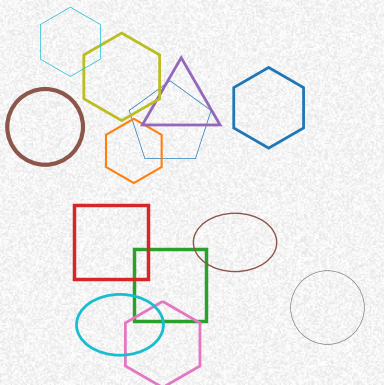[{"shape": "hexagon", "thickness": 2, "radius": 0.52, "center": [0.698, 0.72]}, {"shape": "pentagon", "thickness": 0.5, "radius": 0.56, "center": [0.442, 0.678]}, {"shape": "hexagon", "thickness": 1.5, "radius": 0.42, "center": [0.348, 0.608]}, {"shape": "square", "thickness": 2.5, "radius": 0.47, "center": [0.442, 0.26]}, {"shape": "square", "thickness": 2.5, "radius": 0.48, "center": [0.287, 0.371]}, {"shape": "triangle", "thickness": 2, "radius": 0.58, "center": [0.471, 0.734]}, {"shape": "circle", "thickness": 3, "radius": 0.49, "center": [0.117, 0.67]}, {"shape": "oval", "thickness": 1, "radius": 0.54, "center": [0.611, 0.37]}, {"shape": "hexagon", "thickness": 2, "radius": 0.56, "center": [0.423, 0.105]}, {"shape": "circle", "thickness": 0.5, "radius": 0.48, "center": [0.851, 0.201]}, {"shape": "hexagon", "thickness": 2, "radius": 0.57, "center": [0.316, 0.8]}, {"shape": "hexagon", "thickness": 0.5, "radius": 0.45, "center": [0.183, 0.891]}, {"shape": "oval", "thickness": 2, "radius": 0.56, "center": [0.312, 0.156]}]